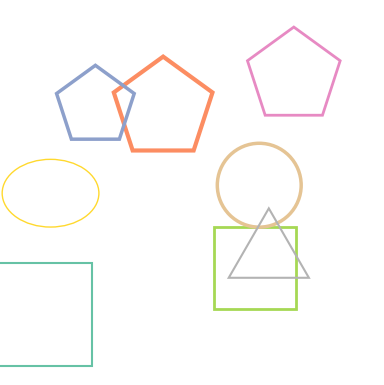[{"shape": "square", "thickness": 1.5, "radius": 0.67, "center": [0.104, 0.184]}, {"shape": "pentagon", "thickness": 3, "radius": 0.67, "center": [0.424, 0.718]}, {"shape": "pentagon", "thickness": 2.5, "radius": 0.53, "center": [0.248, 0.724]}, {"shape": "pentagon", "thickness": 2, "radius": 0.63, "center": [0.763, 0.803]}, {"shape": "square", "thickness": 2, "radius": 0.53, "center": [0.661, 0.304]}, {"shape": "oval", "thickness": 1, "radius": 0.63, "center": [0.131, 0.498]}, {"shape": "circle", "thickness": 2.5, "radius": 0.54, "center": [0.673, 0.519]}, {"shape": "triangle", "thickness": 1.5, "radius": 0.6, "center": [0.698, 0.339]}]